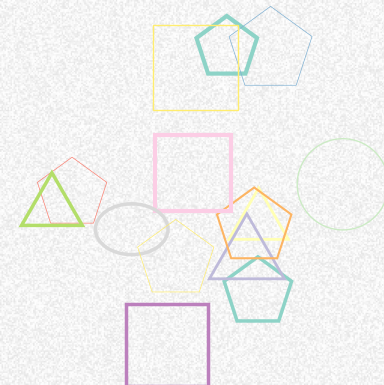[{"shape": "pentagon", "thickness": 3, "radius": 0.41, "center": [0.589, 0.876]}, {"shape": "pentagon", "thickness": 2.5, "radius": 0.46, "center": [0.67, 0.241]}, {"shape": "triangle", "thickness": 2, "radius": 0.44, "center": [0.672, 0.423]}, {"shape": "triangle", "thickness": 2, "radius": 0.56, "center": [0.641, 0.332]}, {"shape": "pentagon", "thickness": 0.5, "radius": 0.47, "center": [0.187, 0.497]}, {"shape": "pentagon", "thickness": 0.5, "radius": 0.57, "center": [0.703, 0.87]}, {"shape": "pentagon", "thickness": 1.5, "radius": 0.51, "center": [0.66, 0.411]}, {"shape": "triangle", "thickness": 2.5, "radius": 0.46, "center": [0.135, 0.46]}, {"shape": "square", "thickness": 3, "radius": 0.49, "center": [0.501, 0.551]}, {"shape": "oval", "thickness": 2.5, "radius": 0.47, "center": [0.342, 0.405]}, {"shape": "square", "thickness": 2.5, "radius": 0.53, "center": [0.434, 0.104]}, {"shape": "circle", "thickness": 1, "radius": 0.59, "center": [0.89, 0.521]}, {"shape": "pentagon", "thickness": 0.5, "radius": 0.52, "center": [0.456, 0.326]}, {"shape": "square", "thickness": 1, "radius": 0.55, "center": [0.507, 0.825]}]